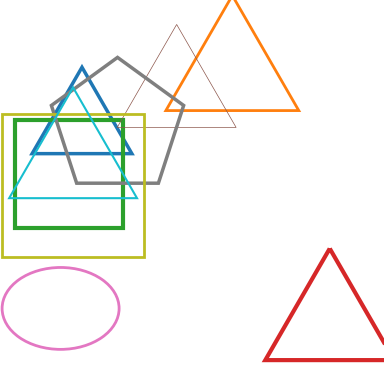[{"shape": "triangle", "thickness": 2.5, "radius": 0.75, "center": [0.213, 0.676]}, {"shape": "triangle", "thickness": 2, "radius": 1.0, "center": [0.603, 0.812]}, {"shape": "square", "thickness": 3, "radius": 0.7, "center": [0.179, 0.548]}, {"shape": "triangle", "thickness": 3, "radius": 0.97, "center": [0.856, 0.161]}, {"shape": "triangle", "thickness": 0.5, "radius": 0.89, "center": [0.459, 0.758]}, {"shape": "oval", "thickness": 2, "radius": 0.76, "center": [0.157, 0.199]}, {"shape": "pentagon", "thickness": 2.5, "radius": 0.9, "center": [0.305, 0.67]}, {"shape": "square", "thickness": 2, "radius": 0.93, "center": [0.189, 0.519]}, {"shape": "triangle", "thickness": 1.5, "radius": 0.96, "center": [0.19, 0.581]}]